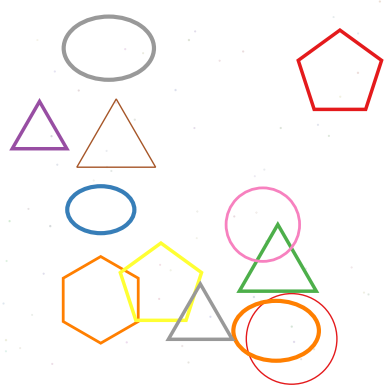[{"shape": "circle", "thickness": 1, "radius": 0.59, "center": [0.757, 0.12]}, {"shape": "pentagon", "thickness": 2.5, "radius": 0.57, "center": [0.883, 0.808]}, {"shape": "oval", "thickness": 3, "radius": 0.44, "center": [0.262, 0.455]}, {"shape": "triangle", "thickness": 2.5, "radius": 0.58, "center": [0.722, 0.301]}, {"shape": "triangle", "thickness": 2.5, "radius": 0.41, "center": [0.103, 0.655]}, {"shape": "oval", "thickness": 3, "radius": 0.56, "center": [0.717, 0.141]}, {"shape": "hexagon", "thickness": 2, "radius": 0.56, "center": [0.262, 0.221]}, {"shape": "pentagon", "thickness": 2.5, "radius": 0.55, "center": [0.418, 0.258]}, {"shape": "triangle", "thickness": 1, "radius": 0.59, "center": [0.302, 0.625]}, {"shape": "circle", "thickness": 2, "radius": 0.48, "center": [0.683, 0.417]}, {"shape": "oval", "thickness": 3, "radius": 0.59, "center": [0.283, 0.875]}, {"shape": "triangle", "thickness": 2.5, "radius": 0.48, "center": [0.52, 0.167]}]